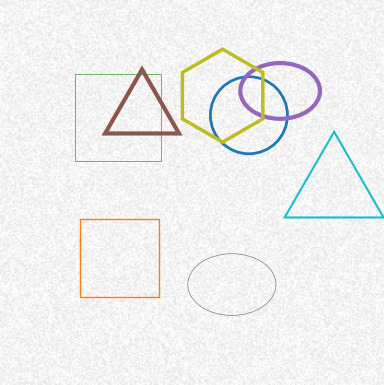[{"shape": "circle", "thickness": 2, "radius": 0.5, "center": [0.647, 0.701]}, {"shape": "square", "thickness": 1, "radius": 0.51, "center": [0.31, 0.329]}, {"shape": "square", "thickness": 0.5, "radius": 0.56, "center": [0.307, 0.695]}, {"shape": "oval", "thickness": 3, "radius": 0.52, "center": [0.728, 0.764]}, {"shape": "triangle", "thickness": 3, "radius": 0.55, "center": [0.369, 0.709]}, {"shape": "oval", "thickness": 0.5, "radius": 0.57, "center": [0.602, 0.261]}, {"shape": "hexagon", "thickness": 2.5, "radius": 0.6, "center": [0.578, 0.752]}, {"shape": "triangle", "thickness": 1.5, "radius": 0.74, "center": [0.868, 0.509]}]